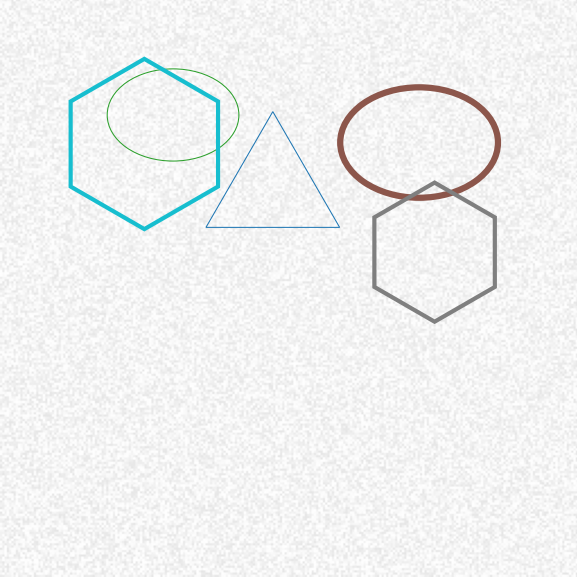[{"shape": "triangle", "thickness": 0.5, "radius": 0.67, "center": [0.472, 0.672]}, {"shape": "oval", "thickness": 0.5, "radius": 0.57, "center": [0.3, 0.8]}, {"shape": "oval", "thickness": 3, "radius": 0.68, "center": [0.726, 0.752]}, {"shape": "hexagon", "thickness": 2, "radius": 0.6, "center": [0.753, 0.562]}, {"shape": "hexagon", "thickness": 2, "radius": 0.74, "center": [0.25, 0.75]}]